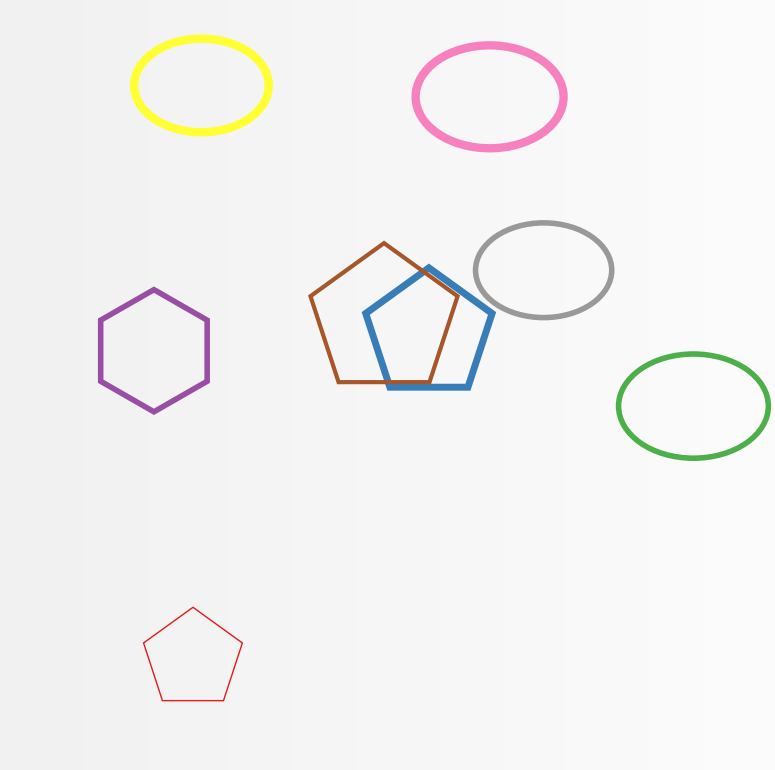[{"shape": "pentagon", "thickness": 0.5, "radius": 0.34, "center": [0.249, 0.144]}, {"shape": "pentagon", "thickness": 2.5, "radius": 0.43, "center": [0.553, 0.566]}, {"shape": "oval", "thickness": 2, "radius": 0.48, "center": [0.895, 0.473]}, {"shape": "hexagon", "thickness": 2, "radius": 0.4, "center": [0.199, 0.545]}, {"shape": "oval", "thickness": 3, "radius": 0.43, "center": [0.26, 0.889]}, {"shape": "pentagon", "thickness": 1.5, "radius": 0.5, "center": [0.496, 0.584]}, {"shape": "oval", "thickness": 3, "radius": 0.48, "center": [0.632, 0.874]}, {"shape": "oval", "thickness": 2, "radius": 0.44, "center": [0.701, 0.649]}]